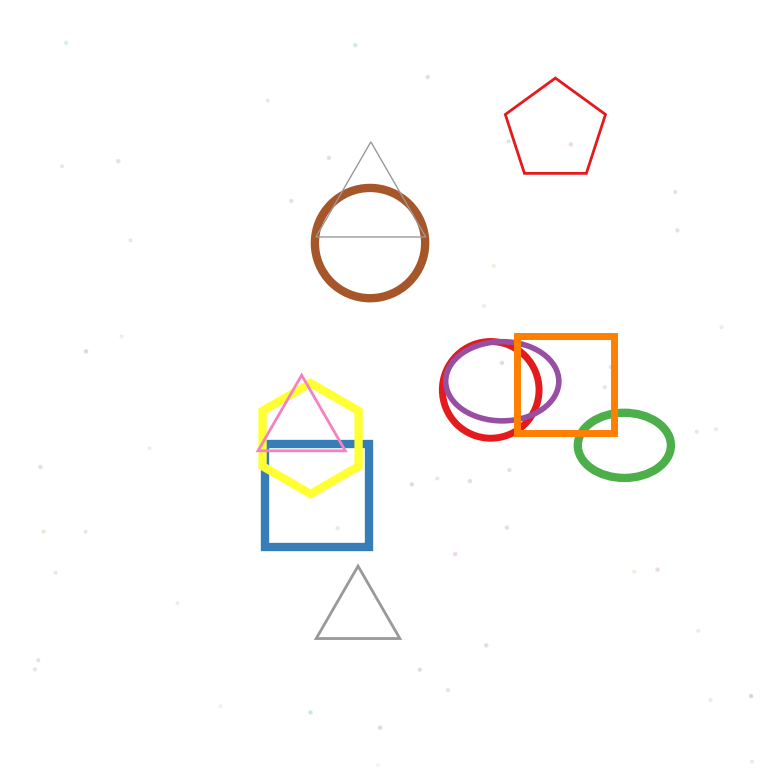[{"shape": "circle", "thickness": 2.5, "radius": 0.31, "center": [0.637, 0.494]}, {"shape": "pentagon", "thickness": 1, "radius": 0.34, "center": [0.721, 0.83]}, {"shape": "square", "thickness": 3, "radius": 0.34, "center": [0.411, 0.356]}, {"shape": "oval", "thickness": 3, "radius": 0.3, "center": [0.811, 0.422]}, {"shape": "oval", "thickness": 2, "radius": 0.37, "center": [0.652, 0.505]}, {"shape": "square", "thickness": 2.5, "radius": 0.31, "center": [0.734, 0.501]}, {"shape": "hexagon", "thickness": 3, "radius": 0.36, "center": [0.403, 0.43]}, {"shape": "circle", "thickness": 3, "radius": 0.36, "center": [0.481, 0.684]}, {"shape": "triangle", "thickness": 1, "radius": 0.33, "center": [0.392, 0.447]}, {"shape": "triangle", "thickness": 0.5, "radius": 0.41, "center": [0.482, 0.733]}, {"shape": "triangle", "thickness": 1, "radius": 0.31, "center": [0.465, 0.202]}]